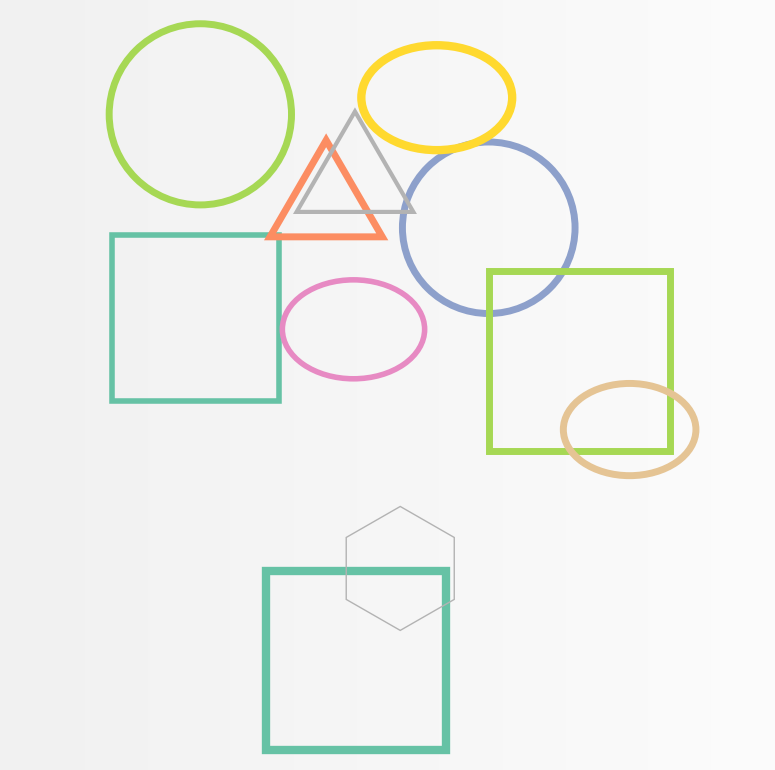[{"shape": "square", "thickness": 2, "radius": 0.54, "center": [0.252, 0.587]}, {"shape": "square", "thickness": 3, "radius": 0.58, "center": [0.459, 0.143]}, {"shape": "triangle", "thickness": 2.5, "radius": 0.42, "center": [0.421, 0.734]}, {"shape": "circle", "thickness": 2.5, "radius": 0.56, "center": [0.631, 0.704]}, {"shape": "oval", "thickness": 2, "radius": 0.46, "center": [0.456, 0.572]}, {"shape": "circle", "thickness": 2.5, "radius": 0.59, "center": [0.259, 0.852]}, {"shape": "square", "thickness": 2.5, "radius": 0.58, "center": [0.748, 0.531]}, {"shape": "oval", "thickness": 3, "radius": 0.49, "center": [0.564, 0.873]}, {"shape": "oval", "thickness": 2.5, "radius": 0.43, "center": [0.812, 0.442]}, {"shape": "hexagon", "thickness": 0.5, "radius": 0.4, "center": [0.516, 0.262]}, {"shape": "triangle", "thickness": 1.5, "radius": 0.43, "center": [0.458, 0.768]}]